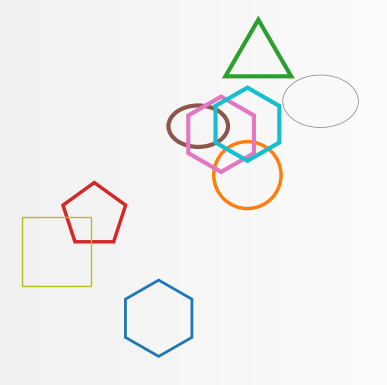[{"shape": "hexagon", "thickness": 2, "radius": 0.5, "center": [0.409, 0.173]}, {"shape": "circle", "thickness": 2.5, "radius": 0.43, "center": [0.638, 0.545]}, {"shape": "triangle", "thickness": 3, "radius": 0.49, "center": [0.667, 0.851]}, {"shape": "pentagon", "thickness": 2.5, "radius": 0.42, "center": [0.243, 0.441]}, {"shape": "oval", "thickness": 3, "radius": 0.38, "center": [0.512, 0.672]}, {"shape": "hexagon", "thickness": 3, "radius": 0.49, "center": [0.571, 0.651]}, {"shape": "oval", "thickness": 0.5, "radius": 0.49, "center": [0.827, 0.737]}, {"shape": "square", "thickness": 1, "radius": 0.45, "center": [0.146, 0.346]}, {"shape": "hexagon", "thickness": 3, "radius": 0.48, "center": [0.639, 0.677]}]